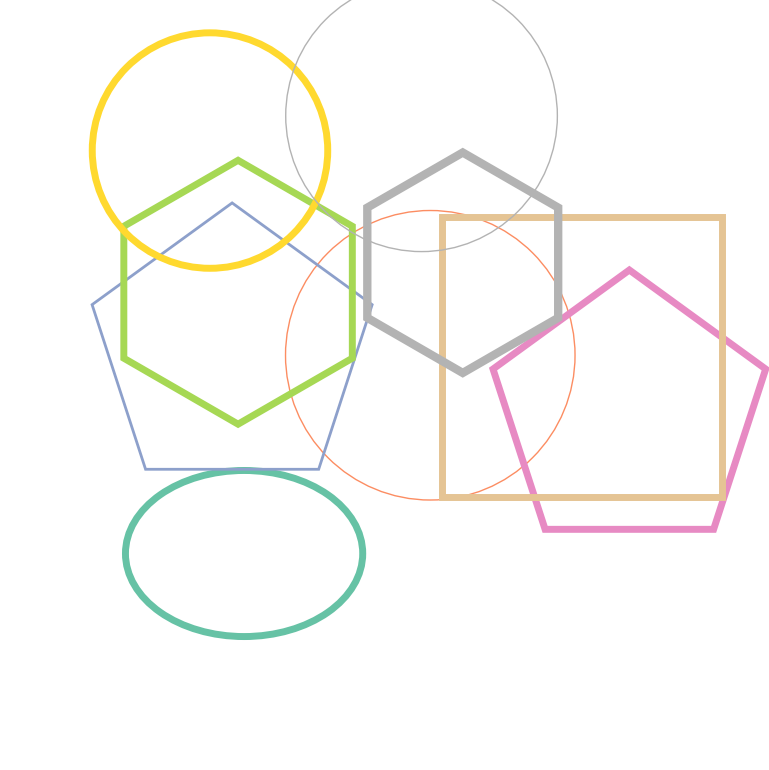[{"shape": "oval", "thickness": 2.5, "radius": 0.77, "center": [0.317, 0.281]}, {"shape": "circle", "thickness": 0.5, "radius": 0.94, "center": [0.559, 0.539]}, {"shape": "pentagon", "thickness": 1, "radius": 0.96, "center": [0.301, 0.545]}, {"shape": "pentagon", "thickness": 2.5, "radius": 0.93, "center": [0.817, 0.463]}, {"shape": "hexagon", "thickness": 2.5, "radius": 0.86, "center": [0.309, 0.62]}, {"shape": "circle", "thickness": 2.5, "radius": 0.76, "center": [0.273, 0.804]}, {"shape": "square", "thickness": 2.5, "radius": 0.91, "center": [0.756, 0.536]}, {"shape": "circle", "thickness": 0.5, "radius": 0.88, "center": [0.547, 0.85]}, {"shape": "hexagon", "thickness": 3, "radius": 0.72, "center": [0.601, 0.659]}]